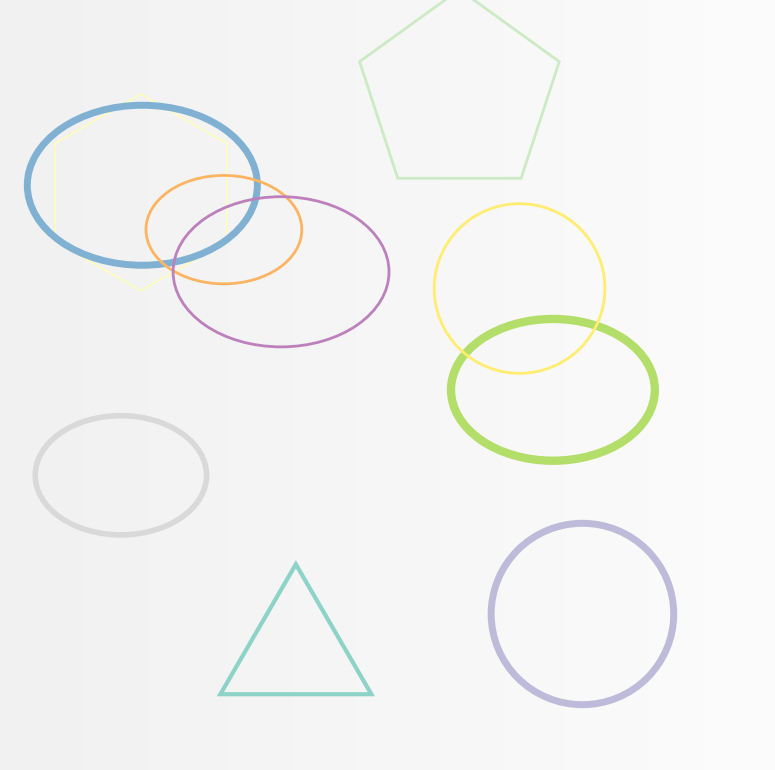[{"shape": "triangle", "thickness": 1.5, "radius": 0.56, "center": [0.382, 0.155]}, {"shape": "hexagon", "thickness": 0.5, "radius": 0.64, "center": [0.182, 0.75]}, {"shape": "circle", "thickness": 2.5, "radius": 0.59, "center": [0.752, 0.203]}, {"shape": "oval", "thickness": 2.5, "radius": 0.74, "center": [0.184, 0.759]}, {"shape": "oval", "thickness": 1, "radius": 0.5, "center": [0.289, 0.702]}, {"shape": "oval", "thickness": 3, "radius": 0.66, "center": [0.713, 0.494]}, {"shape": "oval", "thickness": 2, "radius": 0.55, "center": [0.156, 0.383]}, {"shape": "oval", "thickness": 1, "radius": 0.7, "center": [0.363, 0.647]}, {"shape": "pentagon", "thickness": 1, "radius": 0.68, "center": [0.593, 0.878]}, {"shape": "circle", "thickness": 1, "radius": 0.55, "center": [0.67, 0.625]}]